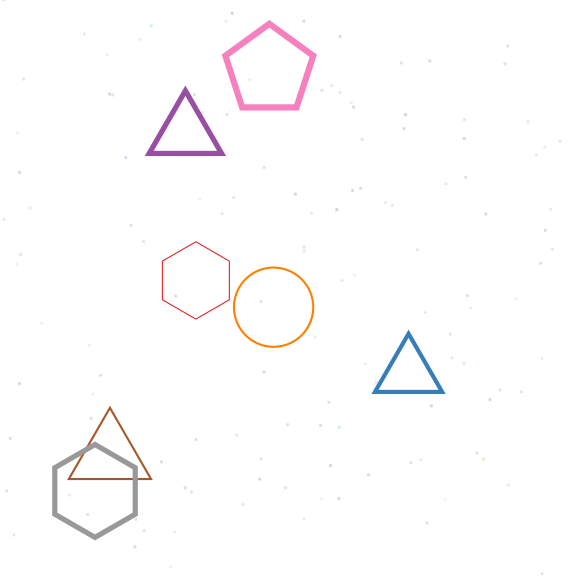[{"shape": "hexagon", "thickness": 0.5, "radius": 0.33, "center": [0.339, 0.514]}, {"shape": "triangle", "thickness": 2, "radius": 0.34, "center": [0.707, 0.354]}, {"shape": "triangle", "thickness": 2.5, "radius": 0.36, "center": [0.321, 0.77]}, {"shape": "circle", "thickness": 1, "radius": 0.34, "center": [0.474, 0.467]}, {"shape": "triangle", "thickness": 1, "radius": 0.41, "center": [0.19, 0.211]}, {"shape": "pentagon", "thickness": 3, "radius": 0.4, "center": [0.466, 0.878]}, {"shape": "hexagon", "thickness": 2.5, "radius": 0.4, "center": [0.165, 0.149]}]